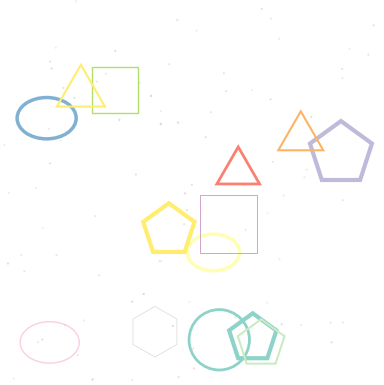[{"shape": "circle", "thickness": 2, "radius": 0.39, "center": [0.569, 0.117]}, {"shape": "pentagon", "thickness": 3, "radius": 0.32, "center": [0.656, 0.122]}, {"shape": "oval", "thickness": 2.5, "radius": 0.34, "center": [0.554, 0.344]}, {"shape": "pentagon", "thickness": 3, "radius": 0.42, "center": [0.886, 0.601]}, {"shape": "triangle", "thickness": 2, "radius": 0.32, "center": [0.619, 0.554]}, {"shape": "oval", "thickness": 2.5, "radius": 0.38, "center": [0.121, 0.693]}, {"shape": "triangle", "thickness": 1.5, "radius": 0.34, "center": [0.781, 0.643]}, {"shape": "square", "thickness": 1, "radius": 0.3, "center": [0.299, 0.767]}, {"shape": "oval", "thickness": 1, "radius": 0.38, "center": [0.129, 0.111]}, {"shape": "hexagon", "thickness": 0.5, "radius": 0.33, "center": [0.402, 0.138]}, {"shape": "square", "thickness": 0.5, "radius": 0.37, "center": [0.593, 0.418]}, {"shape": "pentagon", "thickness": 1.5, "radius": 0.32, "center": [0.678, 0.107]}, {"shape": "triangle", "thickness": 1.5, "radius": 0.36, "center": [0.21, 0.759]}, {"shape": "pentagon", "thickness": 3, "radius": 0.35, "center": [0.439, 0.402]}]